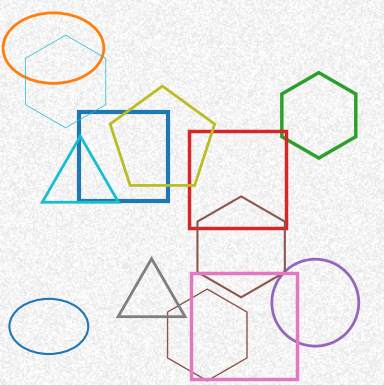[{"shape": "square", "thickness": 3, "radius": 0.58, "center": [0.321, 0.594]}, {"shape": "oval", "thickness": 1.5, "radius": 0.51, "center": [0.127, 0.152]}, {"shape": "oval", "thickness": 2, "radius": 0.65, "center": [0.139, 0.875]}, {"shape": "hexagon", "thickness": 2.5, "radius": 0.55, "center": [0.828, 0.7]}, {"shape": "square", "thickness": 2.5, "radius": 0.63, "center": [0.617, 0.534]}, {"shape": "circle", "thickness": 2, "radius": 0.56, "center": [0.819, 0.214]}, {"shape": "hexagon", "thickness": 1, "radius": 0.6, "center": [0.538, 0.13]}, {"shape": "hexagon", "thickness": 1.5, "radius": 0.66, "center": [0.626, 0.359]}, {"shape": "square", "thickness": 2.5, "radius": 0.69, "center": [0.635, 0.153]}, {"shape": "triangle", "thickness": 2, "radius": 0.5, "center": [0.394, 0.228]}, {"shape": "pentagon", "thickness": 2, "radius": 0.71, "center": [0.422, 0.634]}, {"shape": "triangle", "thickness": 2, "radius": 0.57, "center": [0.209, 0.532]}, {"shape": "hexagon", "thickness": 0.5, "radius": 0.6, "center": [0.17, 0.788]}]